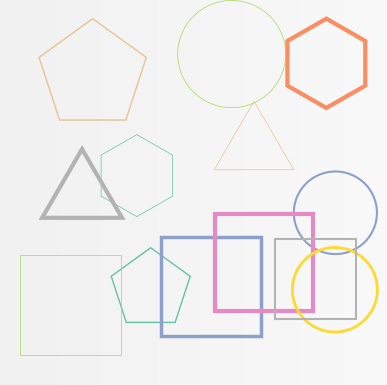[{"shape": "hexagon", "thickness": 0.5, "radius": 0.53, "center": [0.353, 0.544]}, {"shape": "pentagon", "thickness": 1, "radius": 0.54, "center": [0.389, 0.249]}, {"shape": "hexagon", "thickness": 3, "radius": 0.58, "center": [0.842, 0.836]}, {"shape": "square", "thickness": 2.5, "radius": 0.64, "center": [0.545, 0.256]}, {"shape": "circle", "thickness": 1.5, "radius": 0.54, "center": [0.866, 0.447]}, {"shape": "square", "thickness": 3, "radius": 0.63, "center": [0.681, 0.319]}, {"shape": "square", "thickness": 0.5, "radius": 0.65, "center": [0.182, 0.207]}, {"shape": "circle", "thickness": 0.5, "radius": 0.7, "center": [0.598, 0.86]}, {"shape": "circle", "thickness": 2, "radius": 0.55, "center": [0.864, 0.247]}, {"shape": "triangle", "thickness": 0.5, "radius": 0.59, "center": [0.656, 0.618]}, {"shape": "pentagon", "thickness": 1, "radius": 0.73, "center": [0.239, 0.806]}, {"shape": "triangle", "thickness": 3, "radius": 0.6, "center": [0.212, 0.494]}, {"shape": "square", "thickness": 1.5, "radius": 0.52, "center": [0.814, 0.276]}]